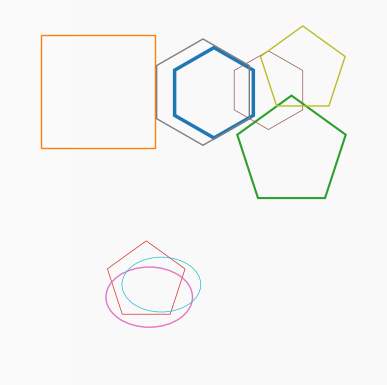[{"shape": "hexagon", "thickness": 2.5, "radius": 0.59, "center": [0.552, 0.759]}, {"shape": "square", "thickness": 1, "radius": 0.73, "center": [0.253, 0.763]}, {"shape": "pentagon", "thickness": 1.5, "radius": 0.74, "center": [0.752, 0.605]}, {"shape": "pentagon", "thickness": 0.5, "radius": 0.53, "center": [0.377, 0.269]}, {"shape": "hexagon", "thickness": 0.5, "radius": 0.51, "center": [0.693, 0.766]}, {"shape": "oval", "thickness": 1, "radius": 0.56, "center": [0.385, 0.228]}, {"shape": "hexagon", "thickness": 1, "radius": 0.69, "center": [0.524, 0.761]}, {"shape": "pentagon", "thickness": 1, "radius": 0.57, "center": [0.781, 0.818]}, {"shape": "oval", "thickness": 0.5, "radius": 0.51, "center": [0.416, 0.261]}]